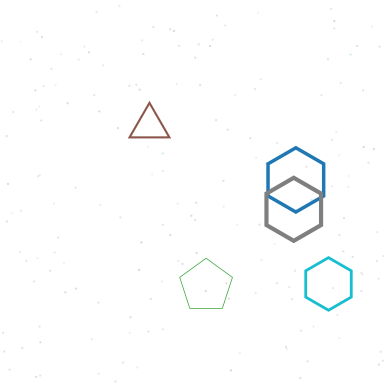[{"shape": "hexagon", "thickness": 2.5, "radius": 0.42, "center": [0.768, 0.533]}, {"shape": "pentagon", "thickness": 0.5, "radius": 0.36, "center": [0.535, 0.257]}, {"shape": "triangle", "thickness": 1.5, "radius": 0.3, "center": [0.388, 0.673]}, {"shape": "hexagon", "thickness": 3, "radius": 0.41, "center": [0.763, 0.456]}, {"shape": "hexagon", "thickness": 2, "radius": 0.34, "center": [0.853, 0.262]}]